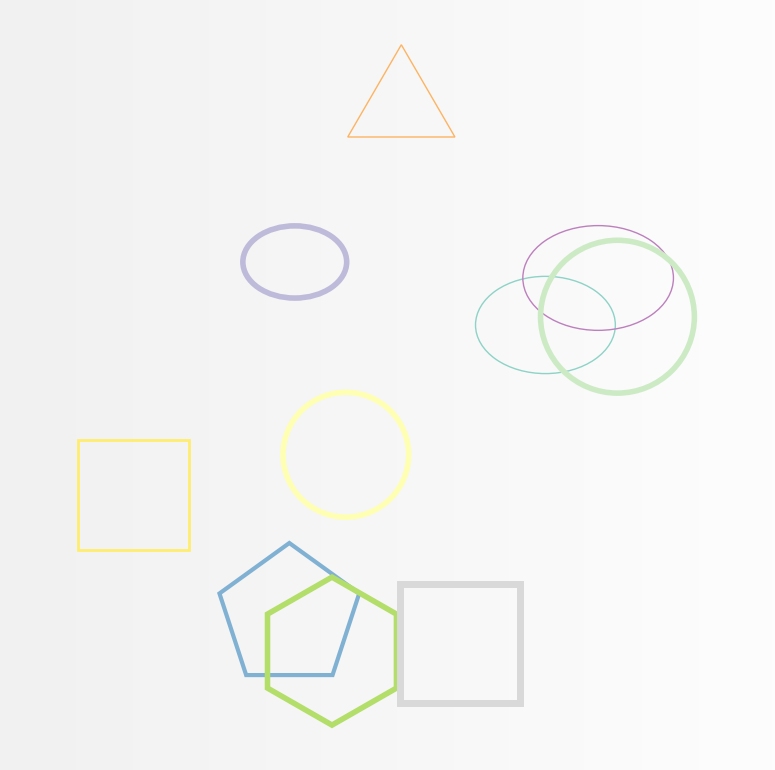[{"shape": "oval", "thickness": 0.5, "radius": 0.45, "center": [0.704, 0.578]}, {"shape": "circle", "thickness": 2, "radius": 0.41, "center": [0.446, 0.409]}, {"shape": "oval", "thickness": 2, "radius": 0.33, "center": [0.38, 0.66]}, {"shape": "pentagon", "thickness": 1.5, "radius": 0.47, "center": [0.373, 0.2]}, {"shape": "triangle", "thickness": 0.5, "radius": 0.4, "center": [0.518, 0.862]}, {"shape": "hexagon", "thickness": 2, "radius": 0.48, "center": [0.428, 0.154]}, {"shape": "square", "thickness": 2.5, "radius": 0.39, "center": [0.594, 0.164]}, {"shape": "oval", "thickness": 0.5, "radius": 0.49, "center": [0.772, 0.639]}, {"shape": "circle", "thickness": 2, "radius": 0.5, "center": [0.797, 0.589]}, {"shape": "square", "thickness": 1, "radius": 0.36, "center": [0.172, 0.357]}]